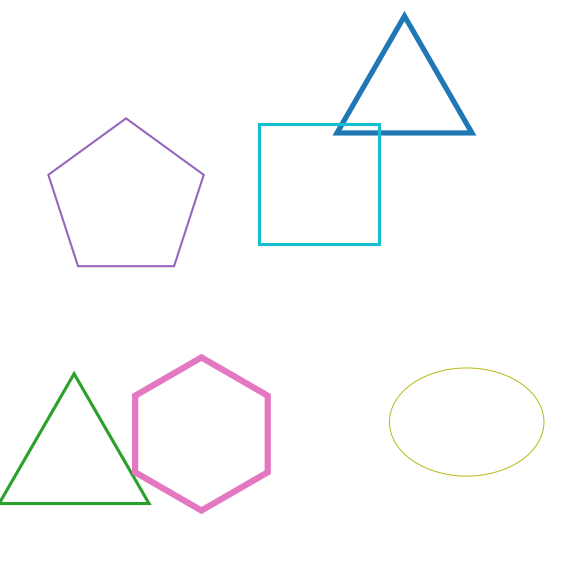[{"shape": "triangle", "thickness": 2.5, "radius": 0.67, "center": [0.7, 0.836]}, {"shape": "triangle", "thickness": 1.5, "radius": 0.75, "center": [0.128, 0.202]}, {"shape": "pentagon", "thickness": 1, "radius": 0.71, "center": [0.218, 0.653]}, {"shape": "hexagon", "thickness": 3, "radius": 0.66, "center": [0.349, 0.248]}, {"shape": "oval", "thickness": 0.5, "radius": 0.67, "center": [0.808, 0.268]}, {"shape": "square", "thickness": 1.5, "radius": 0.52, "center": [0.552, 0.68]}]